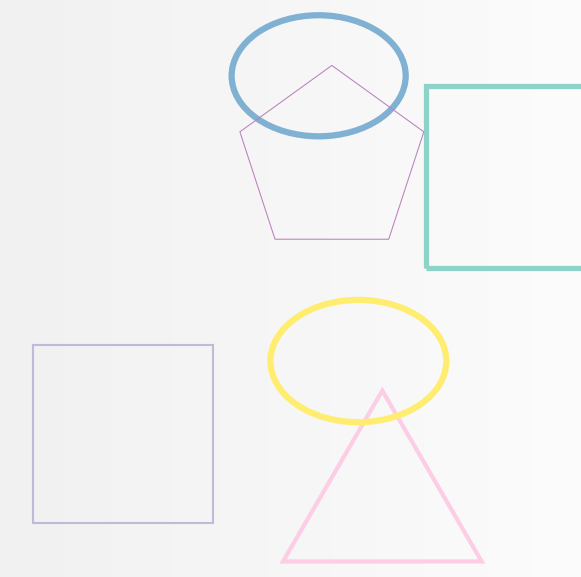[{"shape": "square", "thickness": 2.5, "radius": 0.79, "center": [0.891, 0.692]}, {"shape": "square", "thickness": 1, "radius": 0.77, "center": [0.212, 0.248]}, {"shape": "oval", "thickness": 3, "radius": 0.75, "center": [0.548, 0.868]}, {"shape": "triangle", "thickness": 2, "radius": 0.99, "center": [0.658, 0.126]}, {"shape": "pentagon", "thickness": 0.5, "radius": 0.83, "center": [0.571, 0.719]}, {"shape": "oval", "thickness": 3, "radius": 0.76, "center": [0.617, 0.374]}]